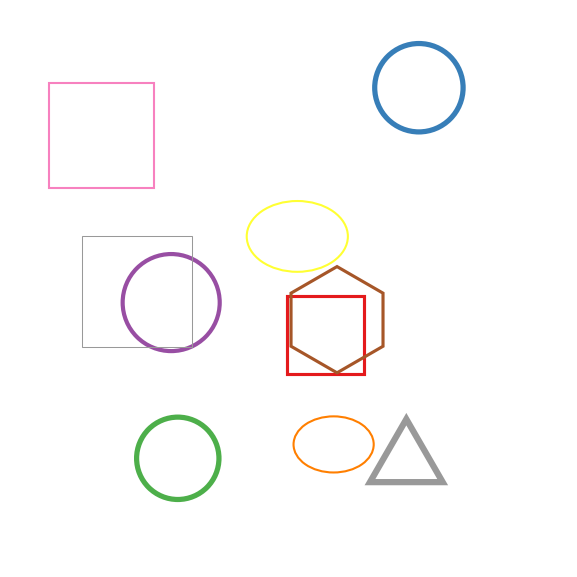[{"shape": "square", "thickness": 1.5, "radius": 0.34, "center": [0.564, 0.419]}, {"shape": "circle", "thickness": 2.5, "radius": 0.38, "center": [0.725, 0.847]}, {"shape": "circle", "thickness": 2.5, "radius": 0.36, "center": [0.308, 0.206]}, {"shape": "circle", "thickness": 2, "radius": 0.42, "center": [0.296, 0.475]}, {"shape": "oval", "thickness": 1, "radius": 0.35, "center": [0.578, 0.23]}, {"shape": "oval", "thickness": 1, "radius": 0.44, "center": [0.515, 0.59]}, {"shape": "hexagon", "thickness": 1.5, "radius": 0.46, "center": [0.584, 0.446]}, {"shape": "square", "thickness": 1, "radius": 0.45, "center": [0.176, 0.765]}, {"shape": "square", "thickness": 0.5, "radius": 0.48, "center": [0.237, 0.494]}, {"shape": "triangle", "thickness": 3, "radius": 0.36, "center": [0.704, 0.201]}]